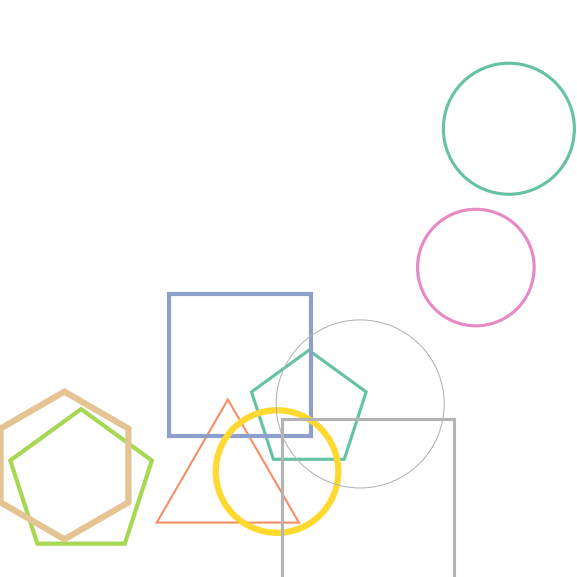[{"shape": "pentagon", "thickness": 1.5, "radius": 0.52, "center": [0.535, 0.288]}, {"shape": "circle", "thickness": 1.5, "radius": 0.57, "center": [0.881, 0.776]}, {"shape": "triangle", "thickness": 1, "radius": 0.71, "center": [0.395, 0.165]}, {"shape": "square", "thickness": 2, "radius": 0.62, "center": [0.416, 0.367]}, {"shape": "circle", "thickness": 1.5, "radius": 0.5, "center": [0.824, 0.536]}, {"shape": "pentagon", "thickness": 2, "radius": 0.64, "center": [0.14, 0.162]}, {"shape": "circle", "thickness": 3, "radius": 0.53, "center": [0.48, 0.183]}, {"shape": "hexagon", "thickness": 3, "radius": 0.64, "center": [0.112, 0.193]}, {"shape": "square", "thickness": 1.5, "radius": 0.75, "center": [0.637, 0.124]}, {"shape": "circle", "thickness": 0.5, "radius": 0.73, "center": [0.624, 0.3]}]